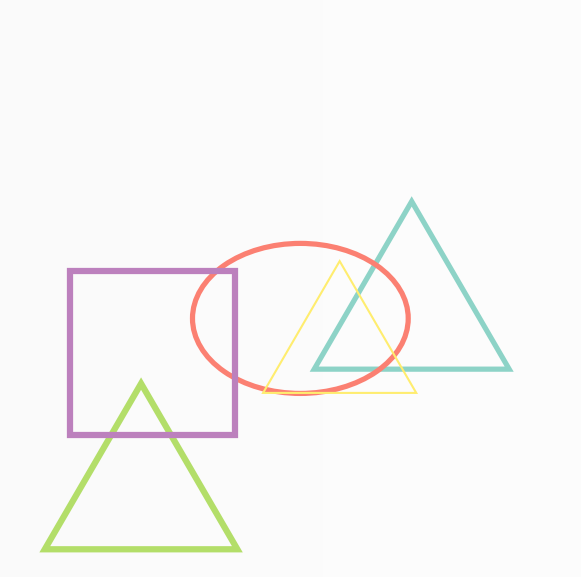[{"shape": "triangle", "thickness": 2.5, "radius": 0.97, "center": [0.708, 0.457]}, {"shape": "oval", "thickness": 2.5, "radius": 0.93, "center": [0.517, 0.448]}, {"shape": "triangle", "thickness": 3, "radius": 0.96, "center": [0.243, 0.144]}, {"shape": "square", "thickness": 3, "radius": 0.71, "center": [0.262, 0.388]}, {"shape": "triangle", "thickness": 1, "radius": 0.76, "center": [0.584, 0.395]}]